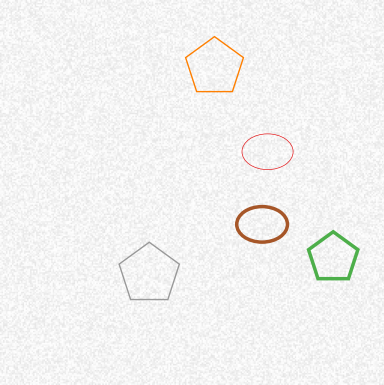[{"shape": "oval", "thickness": 0.5, "radius": 0.33, "center": [0.695, 0.606]}, {"shape": "pentagon", "thickness": 2.5, "radius": 0.34, "center": [0.865, 0.331]}, {"shape": "pentagon", "thickness": 1, "radius": 0.39, "center": [0.557, 0.826]}, {"shape": "oval", "thickness": 2.5, "radius": 0.33, "center": [0.681, 0.417]}, {"shape": "pentagon", "thickness": 1, "radius": 0.41, "center": [0.388, 0.289]}]